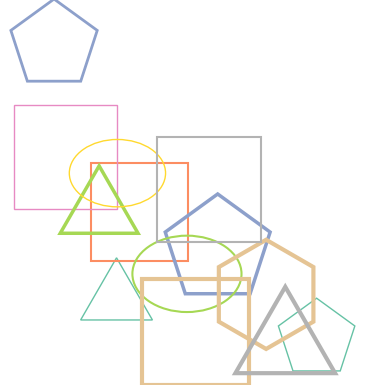[{"shape": "triangle", "thickness": 1, "radius": 0.54, "center": [0.303, 0.223]}, {"shape": "pentagon", "thickness": 1, "radius": 0.52, "center": [0.822, 0.121]}, {"shape": "square", "thickness": 1.5, "radius": 0.64, "center": [0.363, 0.45]}, {"shape": "pentagon", "thickness": 2, "radius": 0.59, "center": [0.14, 0.885]}, {"shape": "pentagon", "thickness": 2.5, "radius": 0.72, "center": [0.565, 0.353]}, {"shape": "square", "thickness": 1, "radius": 0.67, "center": [0.171, 0.592]}, {"shape": "oval", "thickness": 1.5, "radius": 0.71, "center": [0.486, 0.289]}, {"shape": "triangle", "thickness": 2.5, "radius": 0.58, "center": [0.258, 0.452]}, {"shape": "oval", "thickness": 1, "radius": 0.62, "center": [0.305, 0.55]}, {"shape": "square", "thickness": 3, "radius": 0.69, "center": [0.508, 0.138]}, {"shape": "hexagon", "thickness": 3, "radius": 0.71, "center": [0.691, 0.235]}, {"shape": "square", "thickness": 1.5, "radius": 0.68, "center": [0.543, 0.507]}, {"shape": "triangle", "thickness": 3, "radius": 0.75, "center": [0.741, 0.105]}]